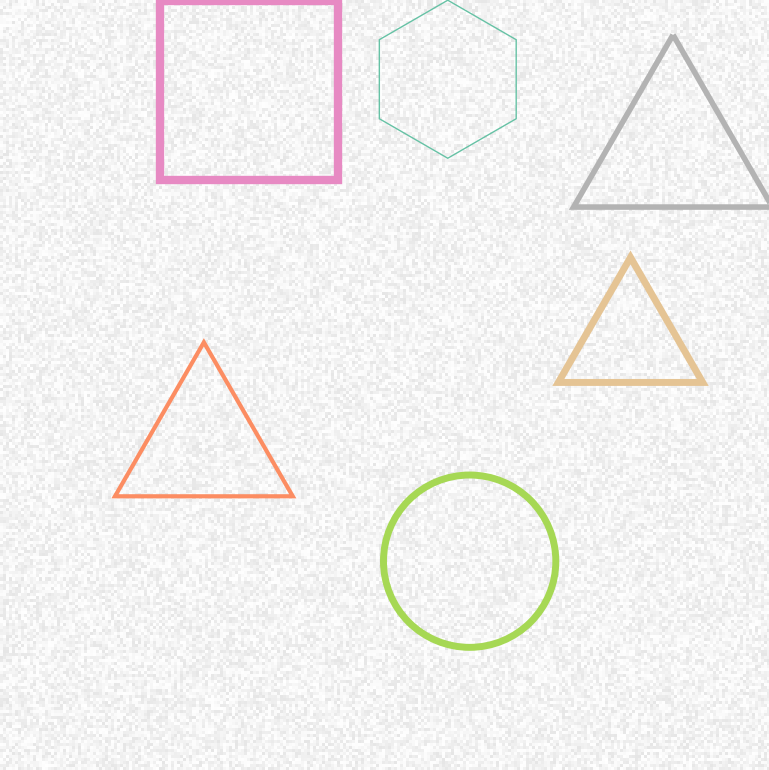[{"shape": "hexagon", "thickness": 0.5, "radius": 0.51, "center": [0.582, 0.897]}, {"shape": "triangle", "thickness": 1.5, "radius": 0.67, "center": [0.265, 0.422]}, {"shape": "square", "thickness": 3, "radius": 0.58, "center": [0.324, 0.883]}, {"shape": "circle", "thickness": 2.5, "radius": 0.56, "center": [0.61, 0.271]}, {"shape": "triangle", "thickness": 2.5, "radius": 0.54, "center": [0.819, 0.557]}, {"shape": "triangle", "thickness": 2, "radius": 0.75, "center": [0.874, 0.806]}]